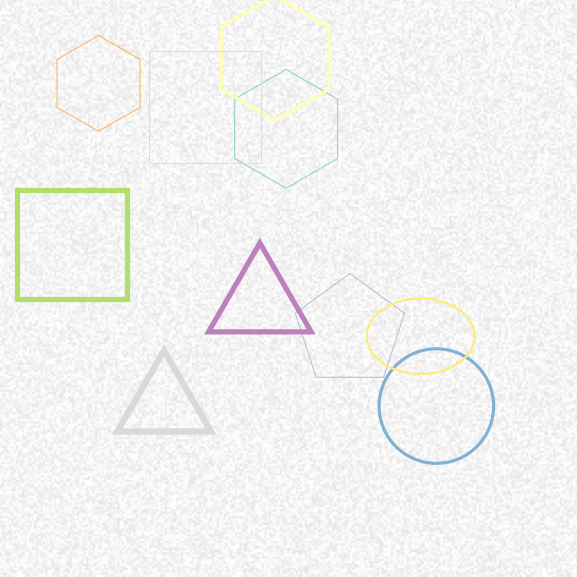[{"shape": "hexagon", "thickness": 0.5, "radius": 0.51, "center": [0.495, 0.776]}, {"shape": "hexagon", "thickness": 1.5, "radius": 0.54, "center": [0.476, 0.898]}, {"shape": "pentagon", "thickness": 0.5, "radius": 0.5, "center": [0.606, 0.426]}, {"shape": "circle", "thickness": 1.5, "radius": 0.5, "center": [0.756, 0.296]}, {"shape": "hexagon", "thickness": 0.5, "radius": 0.41, "center": [0.171, 0.855]}, {"shape": "square", "thickness": 2.5, "radius": 0.48, "center": [0.124, 0.576]}, {"shape": "triangle", "thickness": 3, "radius": 0.47, "center": [0.284, 0.299]}, {"shape": "triangle", "thickness": 2.5, "radius": 0.51, "center": [0.45, 0.476]}, {"shape": "square", "thickness": 0.5, "radius": 0.48, "center": [0.354, 0.814]}, {"shape": "oval", "thickness": 1, "radius": 0.47, "center": [0.729, 0.417]}]